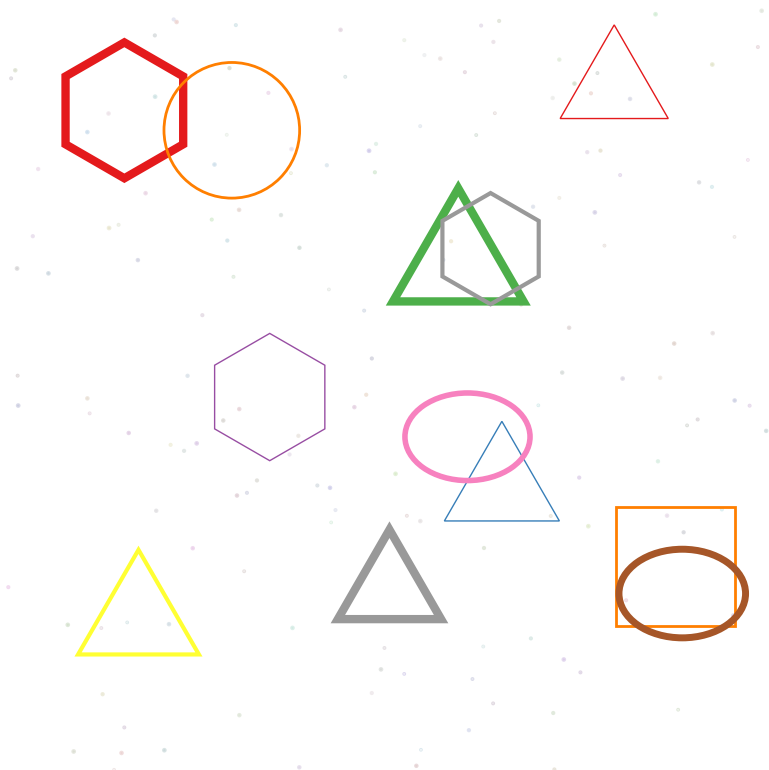[{"shape": "triangle", "thickness": 0.5, "radius": 0.41, "center": [0.798, 0.887]}, {"shape": "hexagon", "thickness": 3, "radius": 0.44, "center": [0.162, 0.857]}, {"shape": "triangle", "thickness": 0.5, "radius": 0.43, "center": [0.652, 0.367]}, {"shape": "triangle", "thickness": 3, "radius": 0.49, "center": [0.595, 0.657]}, {"shape": "hexagon", "thickness": 0.5, "radius": 0.41, "center": [0.35, 0.484]}, {"shape": "square", "thickness": 1, "radius": 0.39, "center": [0.877, 0.264]}, {"shape": "circle", "thickness": 1, "radius": 0.44, "center": [0.301, 0.831]}, {"shape": "triangle", "thickness": 1.5, "radius": 0.45, "center": [0.18, 0.195]}, {"shape": "oval", "thickness": 2.5, "radius": 0.41, "center": [0.886, 0.229]}, {"shape": "oval", "thickness": 2, "radius": 0.41, "center": [0.607, 0.433]}, {"shape": "triangle", "thickness": 3, "radius": 0.39, "center": [0.506, 0.235]}, {"shape": "hexagon", "thickness": 1.5, "radius": 0.36, "center": [0.637, 0.677]}]